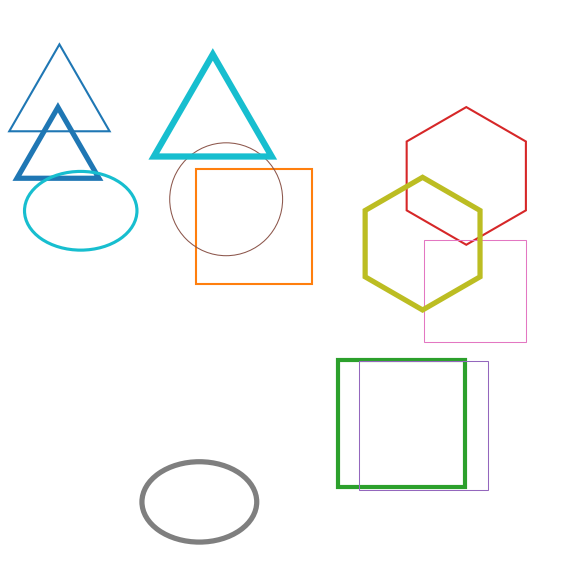[{"shape": "triangle", "thickness": 2.5, "radius": 0.41, "center": [0.1, 0.731]}, {"shape": "triangle", "thickness": 1, "radius": 0.5, "center": [0.103, 0.822]}, {"shape": "square", "thickness": 1, "radius": 0.5, "center": [0.44, 0.607]}, {"shape": "square", "thickness": 2, "radius": 0.55, "center": [0.696, 0.265]}, {"shape": "hexagon", "thickness": 1, "radius": 0.6, "center": [0.807, 0.694]}, {"shape": "square", "thickness": 0.5, "radius": 0.56, "center": [0.733, 0.262]}, {"shape": "circle", "thickness": 0.5, "radius": 0.49, "center": [0.392, 0.654]}, {"shape": "square", "thickness": 0.5, "radius": 0.44, "center": [0.823, 0.496]}, {"shape": "oval", "thickness": 2.5, "radius": 0.5, "center": [0.345, 0.13]}, {"shape": "hexagon", "thickness": 2.5, "radius": 0.57, "center": [0.732, 0.577]}, {"shape": "triangle", "thickness": 3, "radius": 0.59, "center": [0.368, 0.787]}, {"shape": "oval", "thickness": 1.5, "radius": 0.49, "center": [0.14, 0.634]}]